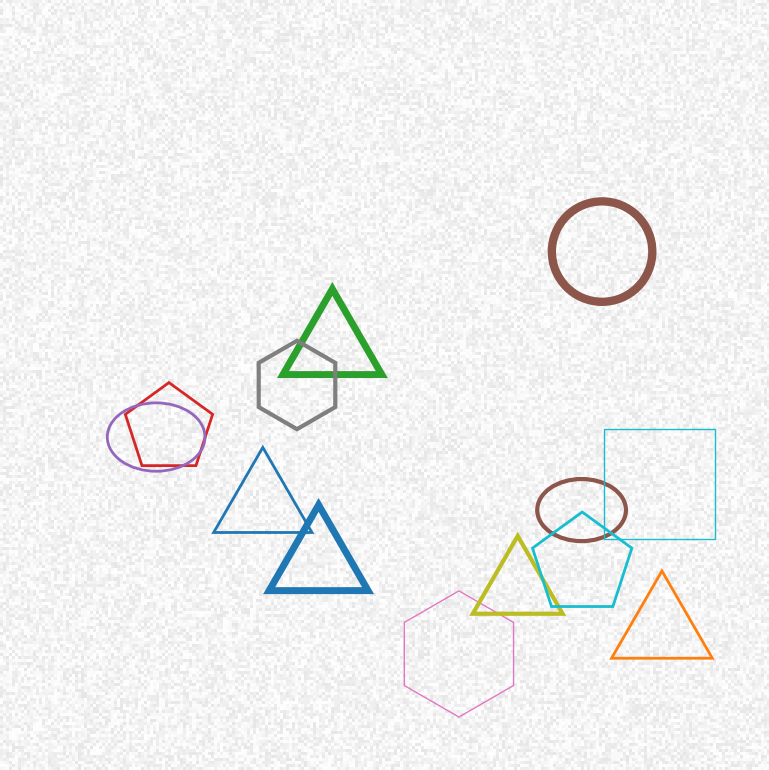[{"shape": "triangle", "thickness": 2.5, "radius": 0.37, "center": [0.414, 0.27]}, {"shape": "triangle", "thickness": 1, "radius": 0.37, "center": [0.341, 0.345]}, {"shape": "triangle", "thickness": 1, "radius": 0.38, "center": [0.86, 0.183]}, {"shape": "triangle", "thickness": 2.5, "radius": 0.37, "center": [0.432, 0.551]}, {"shape": "pentagon", "thickness": 1, "radius": 0.3, "center": [0.219, 0.443]}, {"shape": "oval", "thickness": 1, "radius": 0.32, "center": [0.203, 0.432]}, {"shape": "circle", "thickness": 3, "radius": 0.33, "center": [0.782, 0.673]}, {"shape": "oval", "thickness": 1.5, "radius": 0.29, "center": [0.755, 0.338]}, {"shape": "hexagon", "thickness": 0.5, "radius": 0.41, "center": [0.596, 0.151]}, {"shape": "hexagon", "thickness": 1.5, "radius": 0.29, "center": [0.386, 0.5]}, {"shape": "triangle", "thickness": 1.5, "radius": 0.34, "center": [0.672, 0.237]}, {"shape": "pentagon", "thickness": 1, "radius": 0.34, "center": [0.756, 0.267]}, {"shape": "square", "thickness": 0.5, "radius": 0.36, "center": [0.857, 0.372]}]